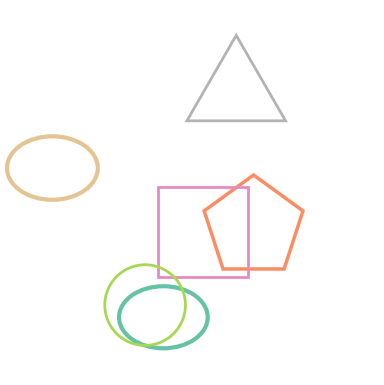[{"shape": "oval", "thickness": 3, "radius": 0.58, "center": [0.424, 0.176]}, {"shape": "pentagon", "thickness": 2.5, "radius": 0.67, "center": [0.659, 0.411]}, {"shape": "square", "thickness": 2, "radius": 0.58, "center": [0.527, 0.396]}, {"shape": "circle", "thickness": 2, "radius": 0.52, "center": [0.377, 0.208]}, {"shape": "oval", "thickness": 3, "radius": 0.59, "center": [0.136, 0.564]}, {"shape": "triangle", "thickness": 2, "radius": 0.74, "center": [0.614, 0.76]}]